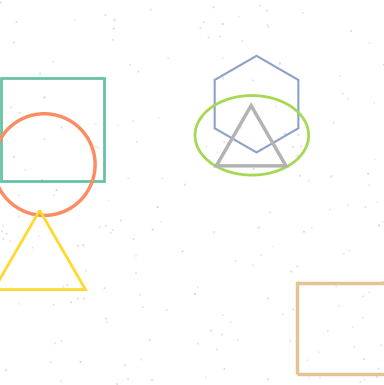[{"shape": "square", "thickness": 2, "radius": 0.67, "center": [0.137, 0.664]}, {"shape": "circle", "thickness": 2.5, "radius": 0.66, "center": [0.115, 0.573]}, {"shape": "hexagon", "thickness": 1.5, "radius": 0.63, "center": [0.666, 0.73]}, {"shape": "oval", "thickness": 2, "radius": 0.74, "center": [0.654, 0.649]}, {"shape": "triangle", "thickness": 2, "radius": 0.69, "center": [0.103, 0.317]}, {"shape": "square", "thickness": 2.5, "radius": 0.59, "center": [0.891, 0.147]}, {"shape": "triangle", "thickness": 2.5, "radius": 0.52, "center": [0.652, 0.621]}]